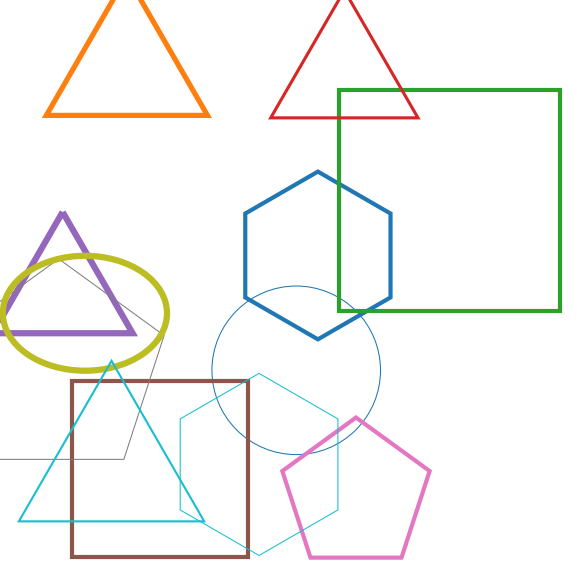[{"shape": "hexagon", "thickness": 2, "radius": 0.73, "center": [0.55, 0.557]}, {"shape": "circle", "thickness": 0.5, "radius": 0.73, "center": [0.513, 0.358]}, {"shape": "triangle", "thickness": 2.5, "radius": 0.81, "center": [0.22, 0.88]}, {"shape": "square", "thickness": 2, "radius": 0.96, "center": [0.779, 0.652]}, {"shape": "triangle", "thickness": 1.5, "radius": 0.74, "center": [0.596, 0.869]}, {"shape": "triangle", "thickness": 3, "radius": 0.7, "center": [0.108, 0.492]}, {"shape": "square", "thickness": 2, "radius": 0.76, "center": [0.277, 0.186]}, {"shape": "pentagon", "thickness": 2, "radius": 0.67, "center": [0.616, 0.142]}, {"shape": "pentagon", "thickness": 0.5, "radius": 0.96, "center": [0.102, 0.359]}, {"shape": "oval", "thickness": 3, "radius": 0.71, "center": [0.147, 0.457]}, {"shape": "hexagon", "thickness": 0.5, "radius": 0.79, "center": [0.449, 0.195]}, {"shape": "triangle", "thickness": 1, "radius": 0.93, "center": [0.193, 0.189]}]